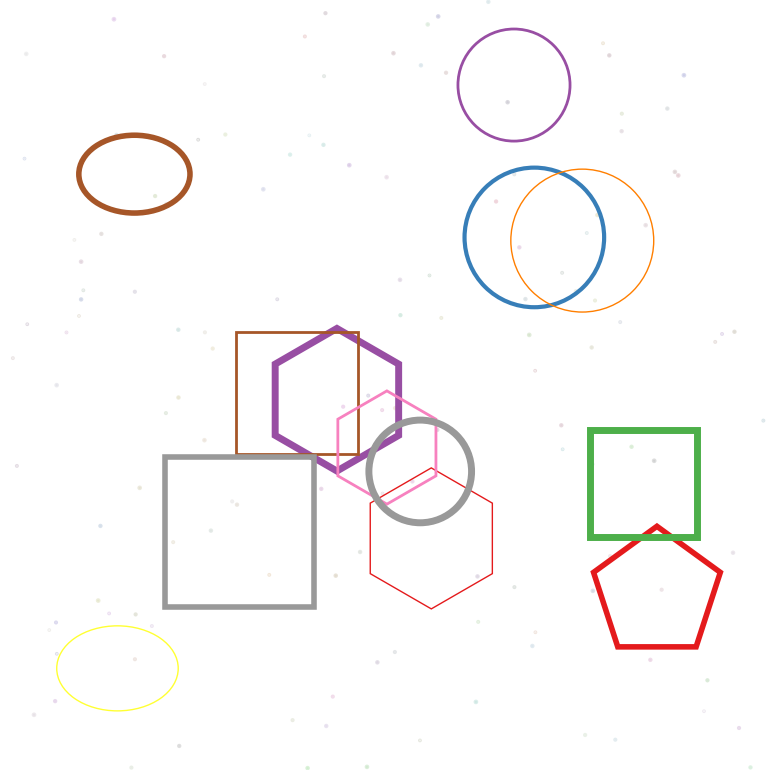[{"shape": "pentagon", "thickness": 2, "radius": 0.43, "center": [0.853, 0.23]}, {"shape": "hexagon", "thickness": 0.5, "radius": 0.46, "center": [0.56, 0.301]}, {"shape": "circle", "thickness": 1.5, "radius": 0.45, "center": [0.694, 0.692]}, {"shape": "square", "thickness": 2.5, "radius": 0.35, "center": [0.836, 0.372]}, {"shape": "hexagon", "thickness": 2.5, "radius": 0.46, "center": [0.438, 0.481]}, {"shape": "circle", "thickness": 1, "radius": 0.36, "center": [0.668, 0.89]}, {"shape": "circle", "thickness": 0.5, "radius": 0.46, "center": [0.756, 0.688]}, {"shape": "oval", "thickness": 0.5, "radius": 0.39, "center": [0.153, 0.132]}, {"shape": "square", "thickness": 1, "radius": 0.4, "center": [0.386, 0.49]}, {"shape": "oval", "thickness": 2, "radius": 0.36, "center": [0.175, 0.774]}, {"shape": "hexagon", "thickness": 1, "radius": 0.37, "center": [0.502, 0.419]}, {"shape": "circle", "thickness": 2.5, "radius": 0.33, "center": [0.546, 0.388]}, {"shape": "square", "thickness": 2, "radius": 0.49, "center": [0.311, 0.309]}]